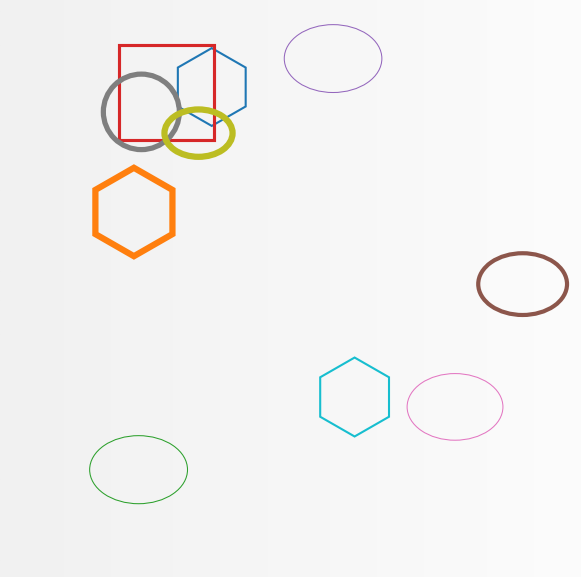[{"shape": "hexagon", "thickness": 1, "radius": 0.34, "center": [0.364, 0.848]}, {"shape": "hexagon", "thickness": 3, "radius": 0.38, "center": [0.23, 0.632]}, {"shape": "oval", "thickness": 0.5, "radius": 0.42, "center": [0.238, 0.186]}, {"shape": "square", "thickness": 1.5, "radius": 0.41, "center": [0.286, 0.838]}, {"shape": "oval", "thickness": 0.5, "radius": 0.42, "center": [0.573, 0.898]}, {"shape": "oval", "thickness": 2, "radius": 0.38, "center": [0.899, 0.507]}, {"shape": "oval", "thickness": 0.5, "radius": 0.41, "center": [0.783, 0.295]}, {"shape": "circle", "thickness": 2.5, "radius": 0.33, "center": [0.243, 0.805]}, {"shape": "oval", "thickness": 3, "radius": 0.29, "center": [0.342, 0.769]}, {"shape": "hexagon", "thickness": 1, "radius": 0.34, "center": [0.61, 0.312]}]